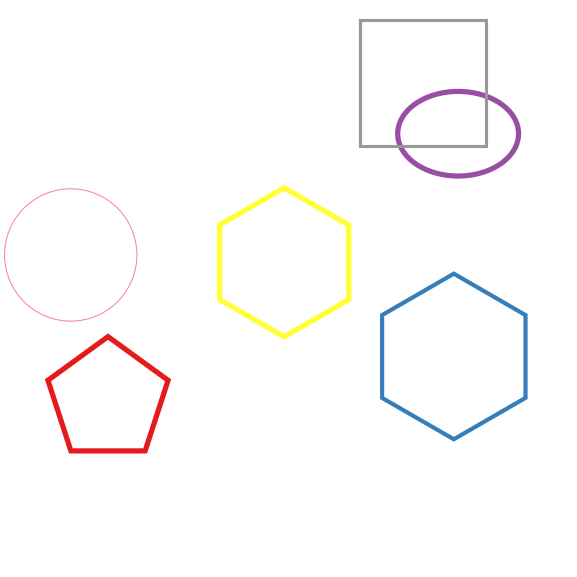[{"shape": "pentagon", "thickness": 2.5, "radius": 0.55, "center": [0.187, 0.307]}, {"shape": "hexagon", "thickness": 2, "radius": 0.72, "center": [0.786, 0.382]}, {"shape": "oval", "thickness": 2.5, "radius": 0.52, "center": [0.793, 0.768]}, {"shape": "hexagon", "thickness": 2.5, "radius": 0.65, "center": [0.492, 0.545]}, {"shape": "circle", "thickness": 0.5, "radius": 0.57, "center": [0.122, 0.558]}, {"shape": "square", "thickness": 1.5, "radius": 0.55, "center": [0.733, 0.855]}]